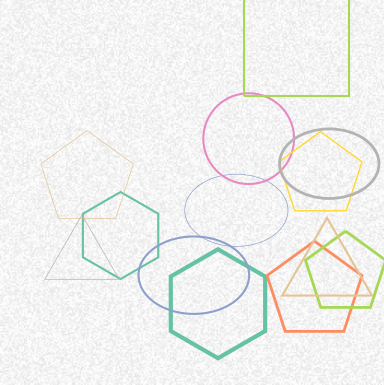[{"shape": "hexagon", "thickness": 3, "radius": 0.71, "center": [0.566, 0.211]}, {"shape": "hexagon", "thickness": 1.5, "radius": 0.57, "center": [0.313, 0.388]}, {"shape": "pentagon", "thickness": 2, "radius": 0.65, "center": [0.817, 0.244]}, {"shape": "oval", "thickness": 0.5, "radius": 0.67, "center": [0.614, 0.454]}, {"shape": "oval", "thickness": 1.5, "radius": 0.72, "center": [0.503, 0.285]}, {"shape": "circle", "thickness": 1.5, "radius": 0.59, "center": [0.646, 0.64]}, {"shape": "pentagon", "thickness": 2, "radius": 0.55, "center": [0.898, 0.29]}, {"shape": "square", "thickness": 1.5, "radius": 0.69, "center": [0.77, 0.887]}, {"shape": "pentagon", "thickness": 1, "radius": 0.57, "center": [0.832, 0.544]}, {"shape": "pentagon", "thickness": 0.5, "radius": 0.63, "center": [0.226, 0.535]}, {"shape": "triangle", "thickness": 1.5, "radius": 0.67, "center": [0.85, 0.3]}, {"shape": "triangle", "thickness": 0.5, "radius": 0.56, "center": [0.213, 0.33]}, {"shape": "oval", "thickness": 2, "radius": 0.65, "center": [0.855, 0.575]}]